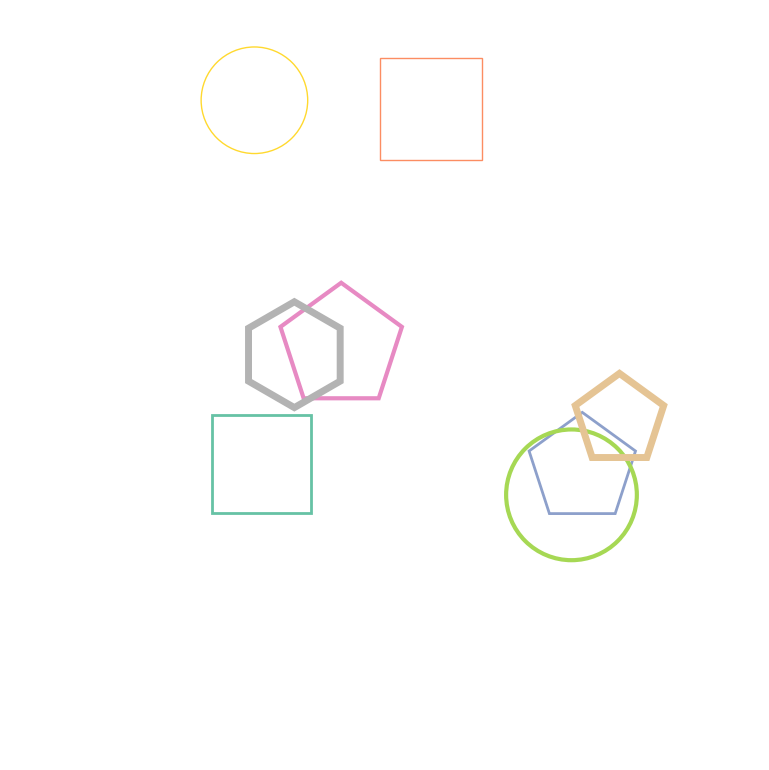[{"shape": "square", "thickness": 1, "radius": 0.32, "center": [0.34, 0.397]}, {"shape": "square", "thickness": 0.5, "radius": 0.33, "center": [0.56, 0.859]}, {"shape": "pentagon", "thickness": 1, "radius": 0.36, "center": [0.756, 0.392]}, {"shape": "pentagon", "thickness": 1.5, "radius": 0.41, "center": [0.443, 0.55]}, {"shape": "circle", "thickness": 1.5, "radius": 0.42, "center": [0.742, 0.357]}, {"shape": "circle", "thickness": 0.5, "radius": 0.35, "center": [0.33, 0.87]}, {"shape": "pentagon", "thickness": 2.5, "radius": 0.3, "center": [0.805, 0.455]}, {"shape": "hexagon", "thickness": 2.5, "radius": 0.34, "center": [0.382, 0.539]}]